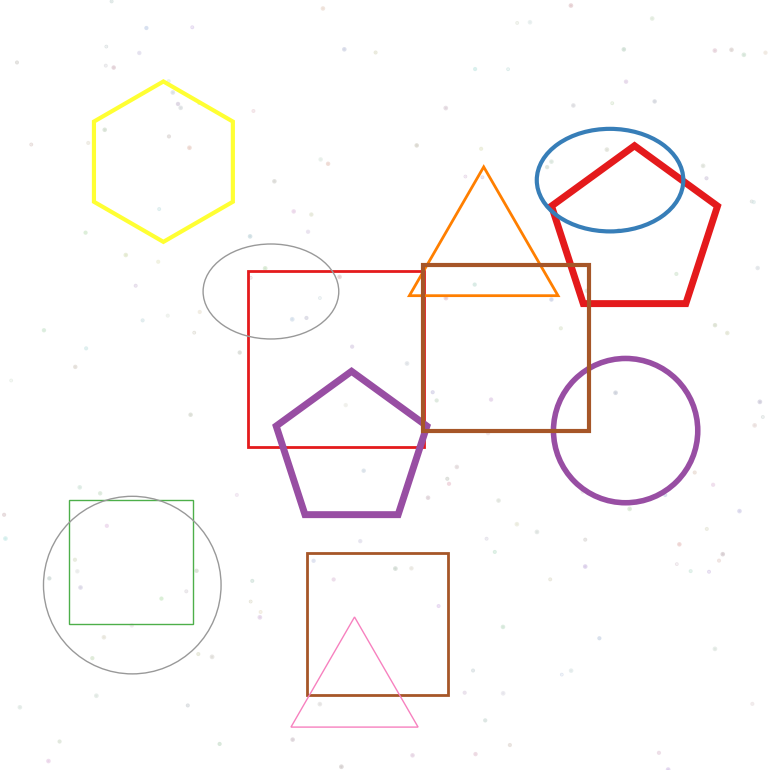[{"shape": "pentagon", "thickness": 2.5, "radius": 0.57, "center": [0.824, 0.697]}, {"shape": "square", "thickness": 1, "radius": 0.57, "center": [0.436, 0.533]}, {"shape": "oval", "thickness": 1.5, "radius": 0.48, "center": [0.792, 0.766]}, {"shape": "square", "thickness": 0.5, "radius": 0.4, "center": [0.171, 0.27]}, {"shape": "circle", "thickness": 2, "radius": 0.47, "center": [0.812, 0.441]}, {"shape": "pentagon", "thickness": 2.5, "radius": 0.51, "center": [0.457, 0.415]}, {"shape": "triangle", "thickness": 1, "radius": 0.56, "center": [0.628, 0.672]}, {"shape": "hexagon", "thickness": 1.5, "radius": 0.52, "center": [0.212, 0.79]}, {"shape": "square", "thickness": 1, "radius": 0.46, "center": [0.49, 0.19]}, {"shape": "square", "thickness": 1.5, "radius": 0.54, "center": [0.657, 0.548]}, {"shape": "triangle", "thickness": 0.5, "radius": 0.48, "center": [0.46, 0.103]}, {"shape": "oval", "thickness": 0.5, "radius": 0.44, "center": [0.352, 0.621]}, {"shape": "circle", "thickness": 0.5, "radius": 0.58, "center": [0.172, 0.24]}]